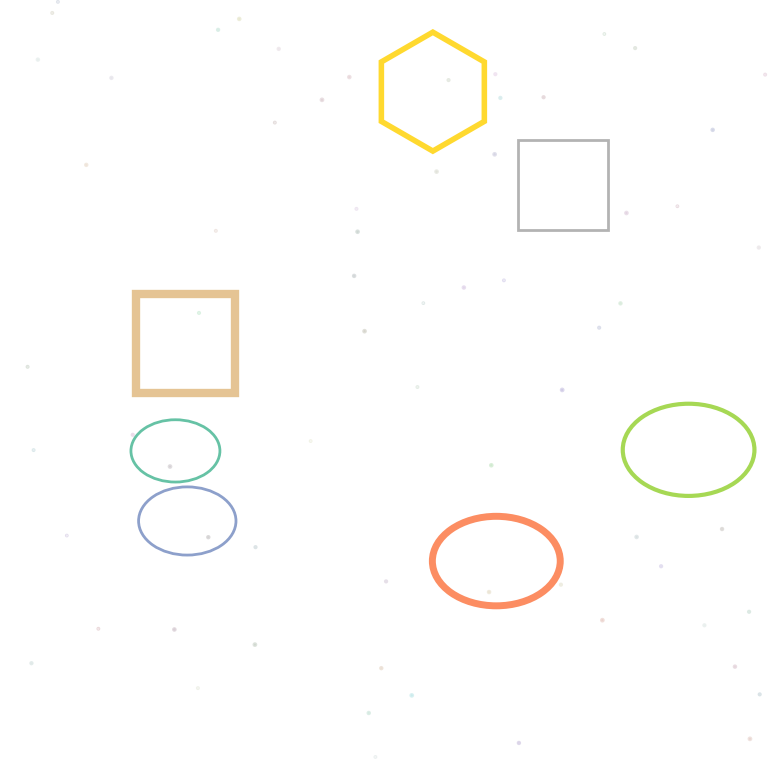[{"shape": "oval", "thickness": 1, "radius": 0.29, "center": [0.228, 0.414]}, {"shape": "oval", "thickness": 2.5, "radius": 0.42, "center": [0.645, 0.271]}, {"shape": "oval", "thickness": 1, "radius": 0.32, "center": [0.243, 0.323]}, {"shape": "oval", "thickness": 1.5, "radius": 0.43, "center": [0.894, 0.416]}, {"shape": "hexagon", "thickness": 2, "radius": 0.39, "center": [0.562, 0.881]}, {"shape": "square", "thickness": 3, "radius": 0.32, "center": [0.241, 0.554]}, {"shape": "square", "thickness": 1, "radius": 0.29, "center": [0.731, 0.759]}]